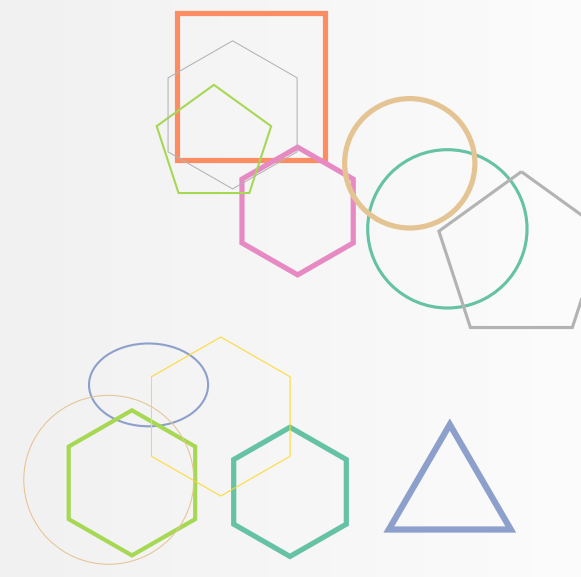[{"shape": "hexagon", "thickness": 2.5, "radius": 0.56, "center": [0.499, 0.147]}, {"shape": "circle", "thickness": 1.5, "radius": 0.69, "center": [0.77, 0.603]}, {"shape": "square", "thickness": 2.5, "radius": 0.64, "center": [0.432, 0.85]}, {"shape": "oval", "thickness": 1, "radius": 0.51, "center": [0.256, 0.333]}, {"shape": "triangle", "thickness": 3, "radius": 0.61, "center": [0.774, 0.143]}, {"shape": "hexagon", "thickness": 2.5, "radius": 0.55, "center": [0.512, 0.634]}, {"shape": "pentagon", "thickness": 1, "radius": 0.52, "center": [0.368, 0.749]}, {"shape": "hexagon", "thickness": 2, "radius": 0.63, "center": [0.227, 0.163]}, {"shape": "hexagon", "thickness": 0.5, "radius": 0.69, "center": [0.38, 0.278]}, {"shape": "circle", "thickness": 0.5, "radius": 0.73, "center": [0.187, 0.168]}, {"shape": "circle", "thickness": 2.5, "radius": 0.56, "center": [0.705, 0.716]}, {"shape": "hexagon", "thickness": 0.5, "radius": 0.64, "center": [0.4, 0.8]}, {"shape": "pentagon", "thickness": 1.5, "radius": 0.75, "center": [0.897, 0.553]}]